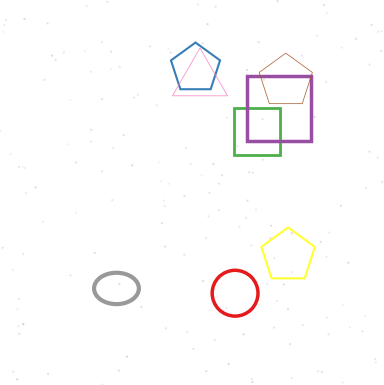[{"shape": "circle", "thickness": 2.5, "radius": 0.3, "center": [0.611, 0.238]}, {"shape": "pentagon", "thickness": 1.5, "radius": 0.34, "center": [0.508, 0.822]}, {"shape": "square", "thickness": 2, "radius": 0.3, "center": [0.668, 0.659]}, {"shape": "square", "thickness": 2.5, "radius": 0.42, "center": [0.725, 0.718]}, {"shape": "pentagon", "thickness": 1.5, "radius": 0.37, "center": [0.748, 0.336]}, {"shape": "pentagon", "thickness": 0.5, "radius": 0.36, "center": [0.742, 0.789]}, {"shape": "triangle", "thickness": 0.5, "radius": 0.41, "center": [0.519, 0.792]}, {"shape": "oval", "thickness": 3, "radius": 0.29, "center": [0.303, 0.251]}]